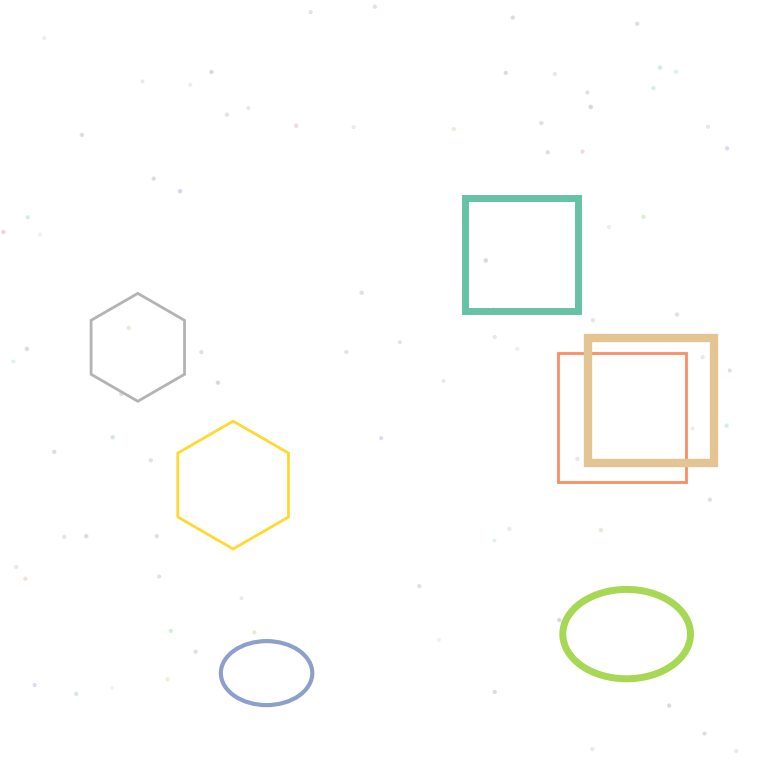[{"shape": "square", "thickness": 2.5, "radius": 0.37, "center": [0.678, 0.67]}, {"shape": "square", "thickness": 1, "radius": 0.42, "center": [0.808, 0.458]}, {"shape": "oval", "thickness": 1.5, "radius": 0.3, "center": [0.346, 0.126]}, {"shape": "oval", "thickness": 2.5, "radius": 0.41, "center": [0.814, 0.176]}, {"shape": "hexagon", "thickness": 1, "radius": 0.41, "center": [0.303, 0.37]}, {"shape": "square", "thickness": 3, "radius": 0.41, "center": [0.845, 0.48]}, {"shape": "hexagon", "thickness": 1, "radius": 0.35, "center": [0.179, 0.549]}]